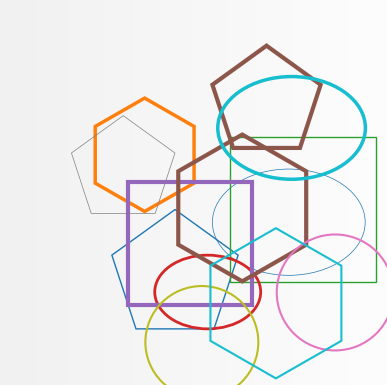[{"shape": "oval", "thickness": 0.5, "radius": 0.99, "center": [0.745, 0.423]}, {"shape": "pentagon", "thickness": 1, "radius": 0.86, "center": [0.452, 0.284]}, {"shape": "hexagon", "thickness": 2.5, "radius": 0.74, "center": [0.373, 0.598]}, {"shape": "square", "thickness": 1, "radius": 0.94, "center": [0.782, 0.456]}, {"shape": "oval", "thickness": 2, "radius": 0.68, "center": [0.536, 0.242]}, {"shape": "square", "thickness": 3, "radius": 0.8, "center": [0.49, 0.367]}, {"shape": "hexagon", "thickness": 3, "radius": 0.95, "center": [0.625, 0.46]}, {"shape": "pentagon", "thickness": 3, "radius": 0.73, "center": [0.688, 0.735]}, {"shape": "circle", "thickness": 1.5, "radius": 0.75, "center": [0.865, 0.24]}, {"shape": "pentagon", "thickness": 0.5, "radius": 0.7, "center": [0.318, 0.559]}, {"shape": "circle", "thickness": 1.5, "radius": 0.73, "center": [0.521, 0.111]}, {"shape": "hexagon", "thickness": 1.5, "radius": 0.98, "center": [0.712, 0.212]}, {"shape": "oval", "thickness": 2.5, "radius": 0.95, "center": [0.752, 0.668]}]